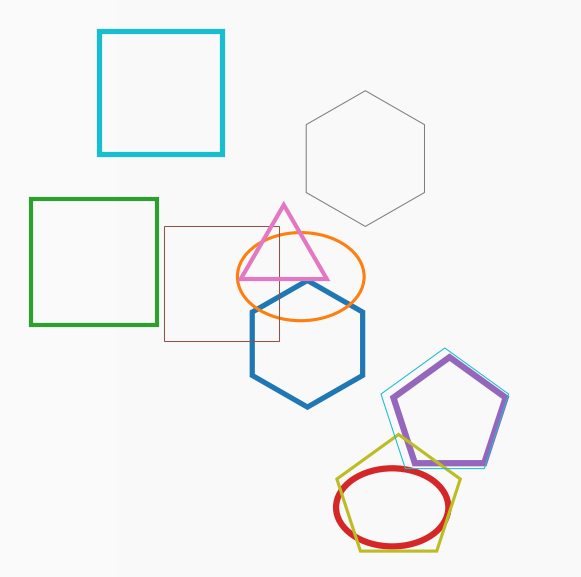[{"shape": "hexagon", "thickness": 2.5, "radius": 0.55, "center": [0.529, 0.404]}, {"shape": "oval", "thickness": 1.5, "radius": 0.55, "center": [0.517, 0.52]}, {"shape": "square", "thickness": 2, "radius": 0.54, "center": [0.161, 0.545]}, {"shape": "oval", "thickness": 3, "radius": 0.48, "center": [0.675, 0.121]}, {"shape": "pentagon", "thickness": 3, "radius": 0.51, "center": [0.773, 0.279]}, {"shape": "square", "thickness": 0.5, "radius": 0.49, "center": [0.381, 0.508]}, {"shape": "triangle", "thickness": 2, "radius": 0.43, "center": [0.488, 0.559]}, {"shape": "hexagon", "thickness": 0.5, "radius": 0.59, "center": [0.629, 0.725]}, {"shape": "pentagon", "thickness": 1.5, "radius": 0.56, "center": [0.686, 0.135]}, {"shape": "pentagon", "thickness": 0.5, "radius": 0.58, "center": [0.765, 0.281]}, {"shape": "square", "thickness": 2.5, "radius": 0.53, "center": [0.276, 0.838]}]